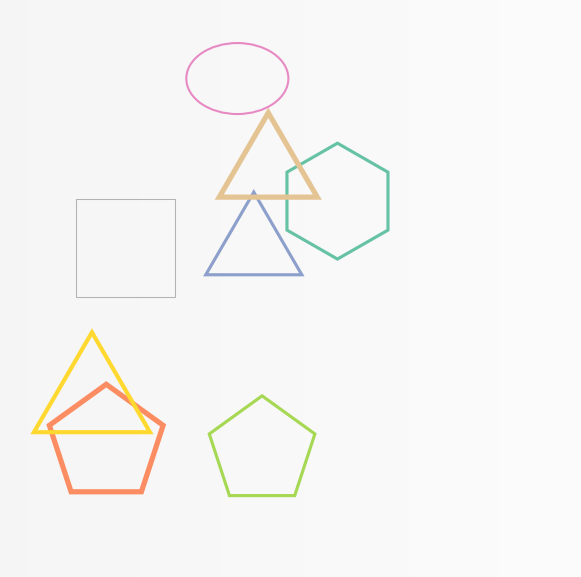[{"shape": "hexagon", "thickness": 1.5, "radius": 0.5, "center": [0.581, 0.651]}, {"shape": "pentagon", "thickness": 2.5, "radius": 0.51, "center": [0.183, 0.231]}, {"shape": "triangle", "thickness": 1.5, "radius": 0.48, "center": [0.437, 0.571]}, {"shape": "oval", "thickness": 1, "radius": 0.44, "center": [0.408, 0.863]}, {"shape": "pentagon", "thickness": 1.5, "radius": 0.48, "center": [0.451, 0.218]}, {"shape": "triangle", "thickness": 2, "radius": 0.58, "center": [0.158, 0.308]}, {"shape": "triangle", "thickness": 2.5, "radius": 0.49, "center": [0.462, 0.706]}, {"shape": "square", "thickness": 0.5, "radius": 0.42, "center": [0.216, 0.57]}]